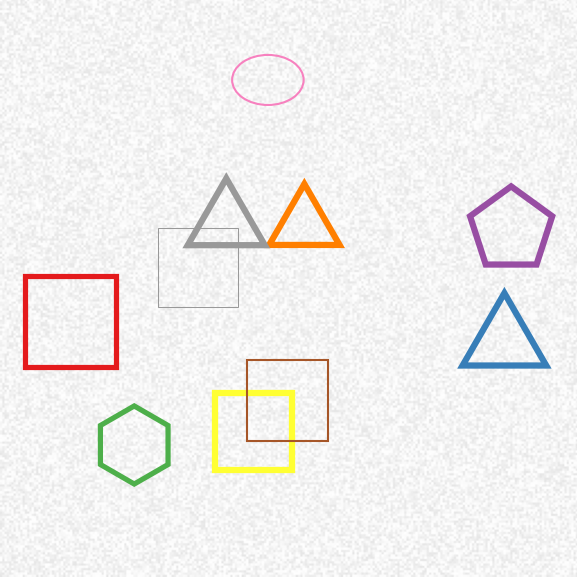[{"shape": "square", "thickness": 2.5, "radius": 0.39, "center": [0.121, 0.442]}, {"shape": "triangle", "thickness": 3, "radius": 0.42, "center": [0.873, 0.408]}, {"shape": "hexagon", "thickness": 2.5, "radius": 0.34, "center": [0.232, 0.229]}, {"shape": "pentagon", "thickness": 3, "radius": 0.37, "center": [0.885, 0.602]}, {"shape": "triangle", "thickness": 3, "radius": 0.35, "center": [0.527, 0.61]}, {"shape": "square", "thickness": 3, "radius": 0.33, "center": [0.44, 0.251]}, {"shape": "square", "thickness": 1, "radius": 0.35, "center": [0.498, 0.305]}, {"shape": "oval", "thickness": 1, "radius": 0.31, "center": [0.464, 0.861]}, {"shape": "square", "thickness": 0.5, "radius": 0.34, "center": [0.343, 0.536]}, {"shape": "triangle", "thickness": 3, "radius": 0.39, "center": [0.392, 0.613]}]